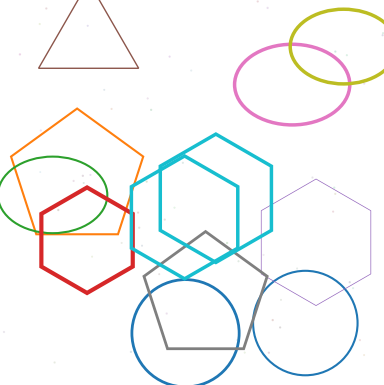[{"shape": "circle", "thickness": 1.5, "radius": 0.68, "center": [0.793, 0.161]}, {"shape": "circle", "thickness": 2, "radius": 0.7, "center": [0.482, 0.134]}, {"shape": "pentagon", "thickness": 1.5, "radius": 0.9, "center": [0.2, 0.538]}, {"shape": "oval", "thickness": 1.5, "radius": 0.71, "center": [0.137, 0.494]}, {"shape": "hexagon", "thickness": 3, "radius": 0.69, "center": [0.226, 0.376]}, {"shape": "hexagon", "thickness": 0.5, "radius": 0.82, "center": [0.821, 0.371]}, {"shape": "triangle", "thickness": 1, "radius": 0.75, "center": [0.23, 0.898]}, {"shape": "oval", "thickness": 2.5, "radius": 0.75, "center": [0.759, 0.78]}, {"shape": "pentagon", "thickness": 2, "radius": 0.84, "center": [0.534, 0.23]}, {"shape": "oval", "thickness": 2.5, "radius": 0.69, "center": [0.892, 0.879]}, {"shape": "hexagon", "thickness": 2.5, "radius": 0.8, "center": [0.479, 0.435]}, {"shape": "hexagon", "thickness": 2.5, "radius": 0.83, "center": [0.561, 0.485]}]